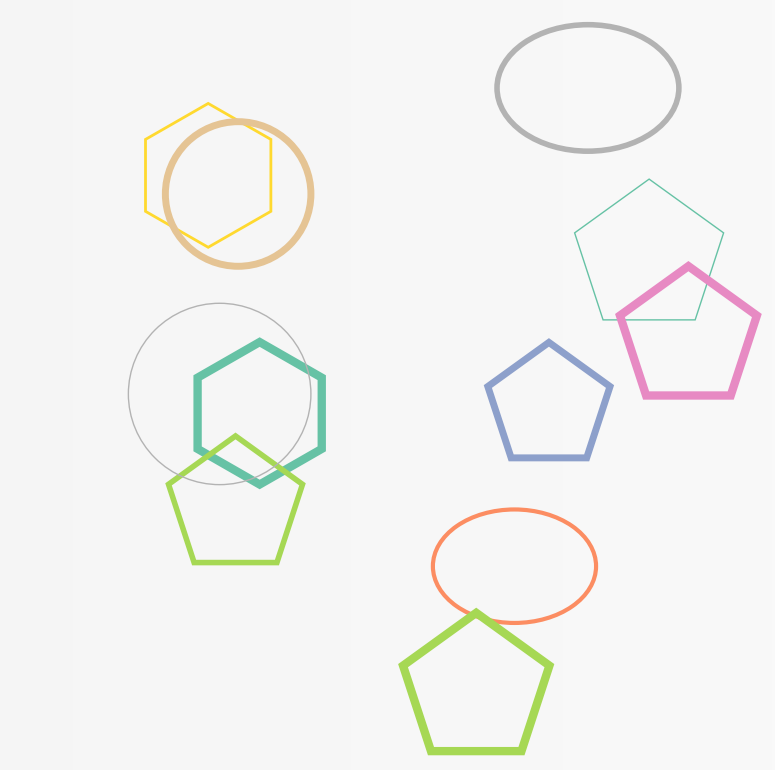[{"shape": "pentagon", "thickness": 0.5, "radius": 0.51, "center": [0.838, 0.666]}, {"shape": "hexagon", "thickness": 3, "radius": 0.46, "center": [0.335, 0.463]}, {"shape": "oval", "thickness": 1.5, "radius": 0.53, "center": [0.664, 0.265]}, {"shape": "pentagon", "thickness": 2.5, "radius": 0.41, "center": [0.708, 0.472]}, {"shape": "pentagon", "thickness": 3, "radius": 0.46, "center": [0.888, 0.561]}, {"shape": "pentagon", "thickness": 2, "radius": 0.45, "center": [0.304, 0.343]}, {"shape": "pentagon", "thickness": 3, "radius": 0.5, "center": [0.614, 0.105]}, {"shape": "hexagon", "thickness": 1, "radius": 0.47, "center": [0.269, 0.772]}, {"shape": "circle", "thickness": 2.5, "radius": 0.47, "center": [0.307, 0.748]}, {"shape": "circle", "thickness": 0.5, "radius": 0.59, "center": [0.283, 0.488]}, {"shape": "oval", "thickness": 2, "radius": 0.59, "center": [0.759, 0.886]}]